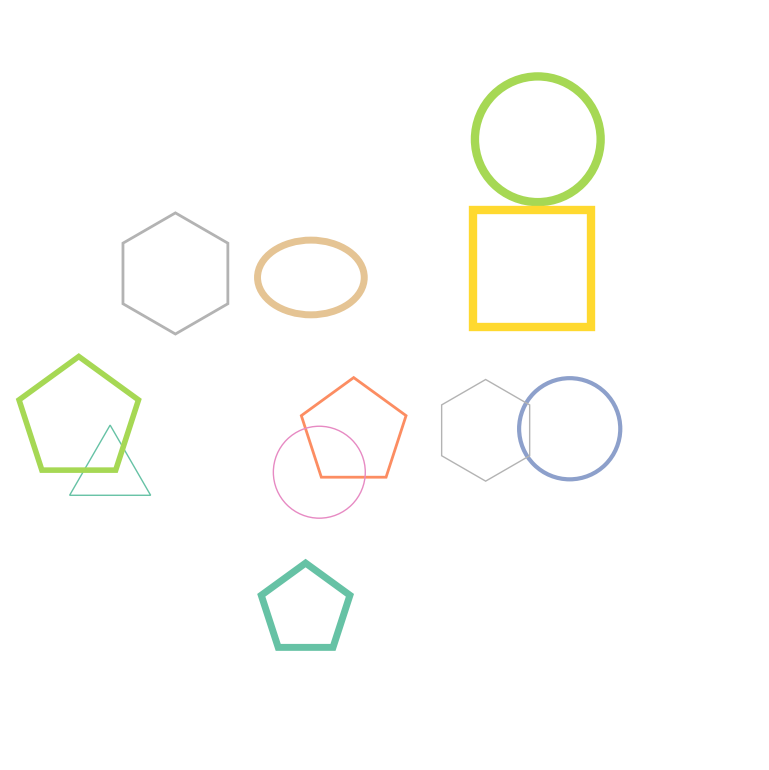[{"shape": "pentagon", "thickness": 2.5, "radius": 0.3, "center": [0.397, 0.208]}, {"shape": "triangle", "thickness": 0.5, "radius": 0.3, "center": [0.143, 0.387]}, {"shape": "pentagon", "thickness": 1, "radius": 0.36, "center": [0.459, 0.438]}, {"shape": "circle", "thickness": 1.5, "radius": 0.33, "center": [0.74, 0.443]}, {"shape": "circle", "thickness": 0.5, "radius": 0.3, "center": [0.415, 0.387]}, {"shape": "circle", "thickness": 3, "radius": 0.41, "center": [0.698, 0.819]}, {"shape": "pentagon", "thickness": 2, "radius": 0.41, "center": [0.102, 0.455]}, {"shape": "square", "thickness": 3, "radius": 0.38, "center": [0.691, 0.651]}, {"shape": "oval", "thickness": 2.5, "radius": 0.35, "center": [0.404, 0.64]}, {"shape": "hexagon", "thickness": 1, "radius": 0.39, "center": [0.228, 0.645]}, {"shape": "hexagon", "thickness": 0.5, "radius": 0.33, "center": [0.631, 0.441]}]